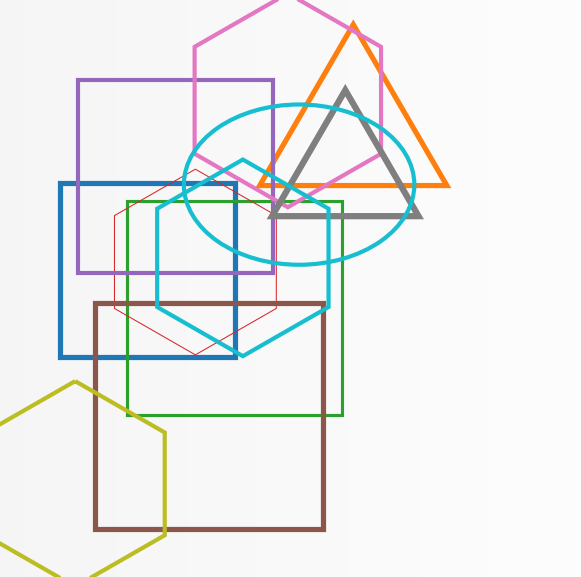[{"shape": "square", "thickness": 2.5, "radius": 0.75, "center": [0.254, 0.532]}, {"shape": "triangle", "thickness": 2.5, "radius": 0.93, "center": [0.608, 0.771]}, {"shape": "square", "thickness": 1.5, "radius": 0.92, "center": [0.404, 0.466]}, {"shape": "hexagon", "thickness": 0.5, "radius": 0.8, "center": [0.336, 0.545]}, {"shape": "square", "thickness": 2, "radius": 0.84, "center": [0.302, 0.693]}, {"shape": "square", "thickness": 2.5, "radius": 0.98, "center": [0.359, 0.278]}, {"shape": "hexagon", "thickness": 2, "radius": 0.93, "center": [0.495, 0.825]}, {"shape": "triangle", "thickness": 3, "radius": 0.73, "center": [0.594, 0.698]}, {"shape": "hexagon", "thickness": 2, "radius": 0.89, "center": [0.129, 0.161]}, {"shape": "hexagon", "thickness": 2, "radius": 0.85, "center": [0.418, 0.553]}, {"shape": "oval", "thickness": 2, "radius": 0.99, "center": [0.515, 0.679]}]